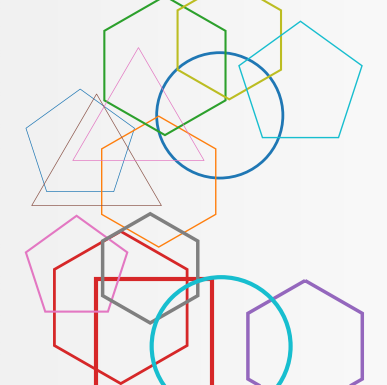[{"shape": "pentagon", "thickness": 0.5, "radius": 0.74, "center": [0.207, 0.621]}, {"shape": "circle", "thickness": 2, "radius": 0.81, "center": [0.567, 0.7]}, {"shape": "hexagon", "thickness": 1, "radius": 0.85, "center": [0.41, 0.528]}, {"shape": "hexagon", "thickness": 1.5, "radius": 0.9, "center": [0.426, 0.83]}, {"shape": "square", "thickness": 3, "radius": 0.75, "center": [0.397, 0.126]}, {"shape": "hexagon", "thickness": 2, "radius": 0.99, "center": [0.312, 0.201]}, {"shape": "hexagon", "thickness": 2.5, "radius": 0.85, "center": [0.787, 0.101]}, {"shape": "triangle", "thickness": 0.5, "radius": 0.97, "center": [0.249, 0.563]}, {"shape": "pentagon", "thickness": 1.5, "radius": 0.69, "center": [0.198, 0.302]}, {"shape": "triangle", "thickness": 0.5, "radius": 0.98, "center": [0.357, 0.681]}, {"shape": "hexagon", "thickness": 2.5, "radius": 0.71, "center": [0.388, 0.303]}, {"shape": "hexagon", "thickness": 1.5, "radius": 0.77, "center": [0.592, 0.896]}, {"shape": "circle", "thickness": 3, "radius": 0.9, "center": [0.571, 0.101]}, {"shape": "pentagon", "thickness": 1, "radius": 0.83, "center": [0.775, 0.778]}]